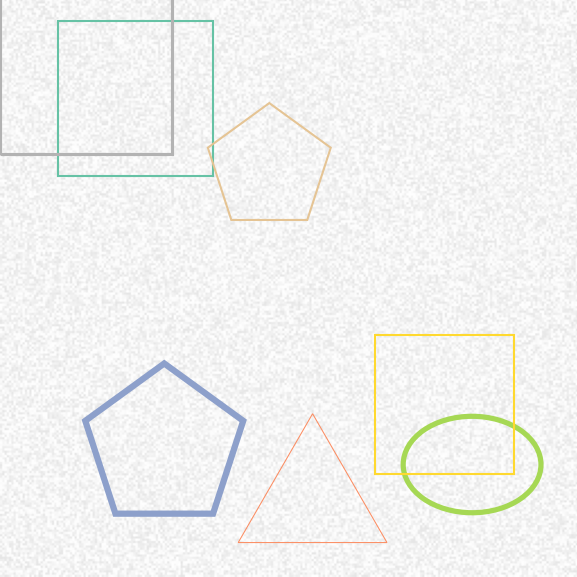[{"shape": "square", "thickness": 1, "radius": 0.67, "center": [0.235, 0.829]}, {"shape": "triangle", "thickness": 0.5, "radius": 0.74, "center": [0.541, 0.134]}, {"shape": "pentagon", "thickness": 3, "radius": 0.72, "center": [0.284, 0.226]}, {"shape": "oval", "thickness": 2.5, "radius": 0.6, "center": [0.817, 0.195]}, {"shape": "square", "thickness": 1, "radius": 0.6, "center": [0.769, 0.298]}, {"shape": "pentagon", "thickness": 1, "radius": 0.56, "center": [0.466, 0.709]}, {"shape": "square", "thickness": 1.5, "radius": 0.74, "center": [0.149, 0.881]}]